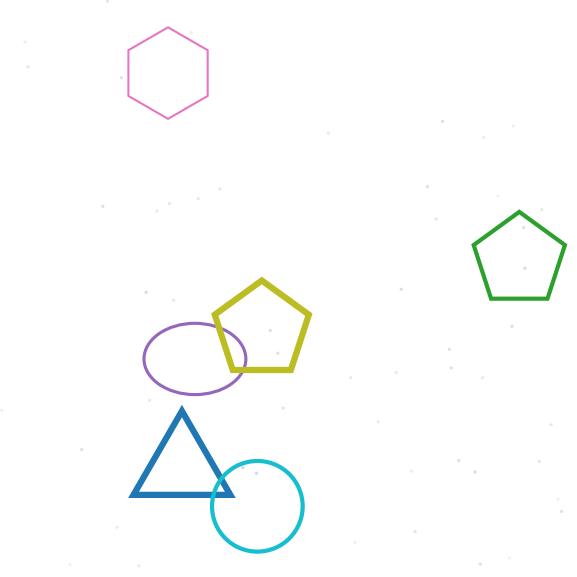[{"shape": "triangle", "thickness": 3, "radius": 0.48, "center": [0.315, 0.191]}, {"shape": "pentagon", "thickness": 2, "radius": 0.42, "center": [0.899, 0.549]}, {"shape": "oval", "thickness": 1.5, "radius": 0.44, "center": [0.338, 0.378]}, {"shape": "hexagon", "thickness": 1, "radius": 0.4, "center": [0.291, 0.873]}, {"shape": "pentagon", "thickness": 3, "radius": 0.43, "center": [0.453, 0.428]}, {"shape": "circle", "thickness": 2, "radius": 0.39, "center": [0.446, 0.122]}]